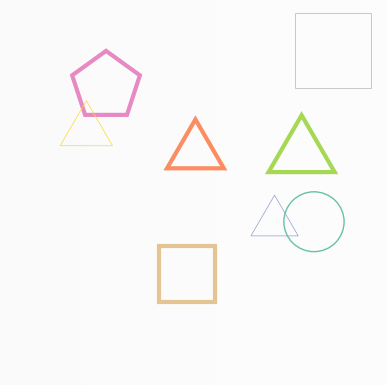[{"shape": "circle", "thickness": 1, "radius": 0.39, "center": [0.81, 0.424]}, {"shape": "triangle", "thickness": 3, "radius": 0.42, "center": [0.504, 0.605]}, {"shape": "triangle", "thickness": 0.5, "radius": 0.35, "center": [0.709, 0.423]}, {"shape": "pentagon", "thickness": 3, "radius": 0.46, "center": [0.274, 0.776]}, {"shape": "triangle", "thickness": 3, "radius": 0.49, "center": [0.778, 0.602]}, {"shape": "triangle", "thickness": 0.5, "radius": 0.39, "center": [0.223, 0.66]}, {"shape": "square", "thickness": 3, "radius": 0.36, "center": [0.482, 0.289]}, {"shape": "square", "thickness": 0.5, "radius": 0.49, "center": [0.859, 0.87]}]